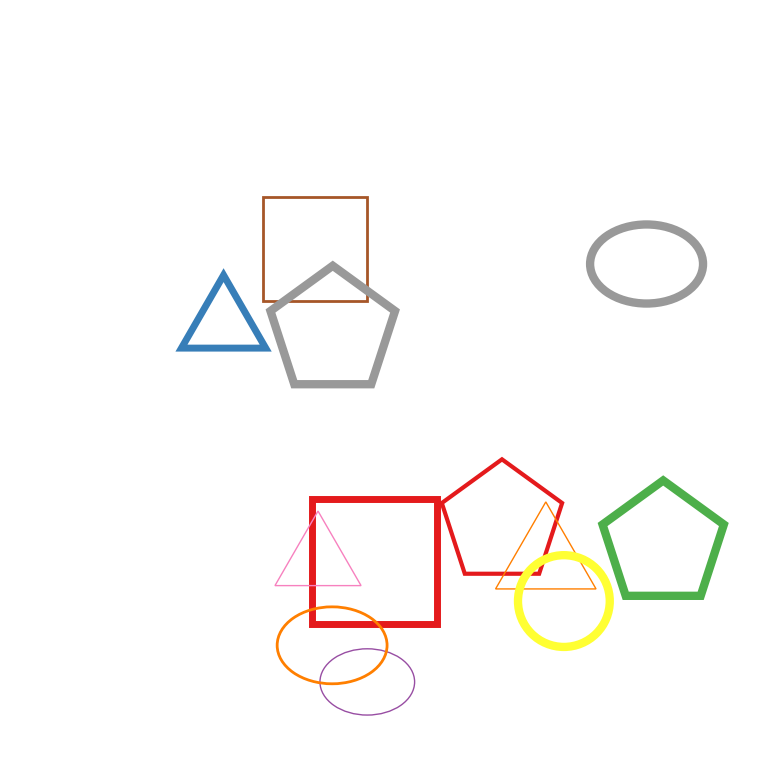[{"shape": "square", "thickness": 2.5, "radius": 0.41, "center": [0.486, 0.271]}, {"shape": "pentagon", "thickness": 1.5, "radius": 0.41, "center": [0.652, 0.321]}, {"shape": "triangle", "thickness": 2.5, "radius": 0.32, "center": [0.29, 0.579]}, {"shape": "pentagon", "thickness": 3, "radius": 0.41, "center": [0.861, 0.293]}, {"shape": "oval", "thickness": 0.5, "radius": 0.31, "center": [0.477, 0.114]}, {"shape": "oval", "thickness": 1, "radius": 0.36, "center": [0.431, 0.162]}, {"shape": "triangle", "thickness": 0.5, "radius": 0.38, "center": [0.709, 0.273]}, {"shape": "circle", "thickness": 3, "radius": 0.3, "center": [0.732, 0.219]}, {"shape": "square", "thickness": 1, "radius": 0.34, "center": [0.409, 0.677]}, {"shape": "triangle", "thickness": 0.5, "radius": 0.32, "center": [0.413, 0.272]}, {"shape": "pentagon", "thickness": 3, "radius": 0.43, "center": [0.432, 0.57]}, {"shape": "oval", "thickness": 3, "radius": 0.37, "center": [0.84, 0.657]}]